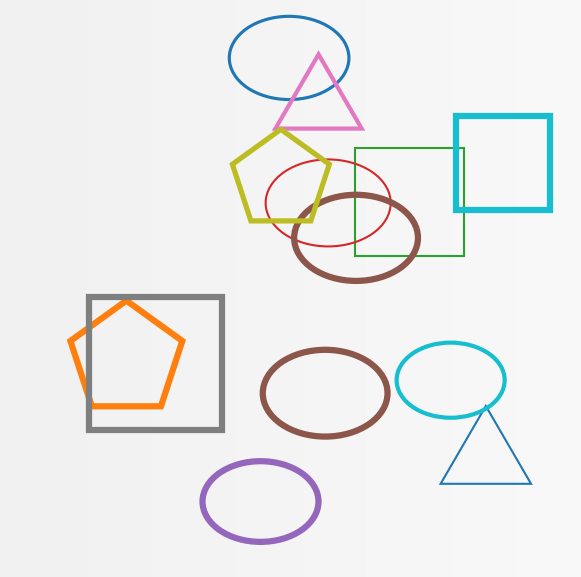[{"shape": "triangle", "thickness": 1, "radius": 0.45, "center": [0.836, 0.206]}, {"shape": "oval", "thickness": 1.5, "radius": 0.51, "center": [0.497, 0.899]}, {"shape": "pentagon", "thickness": 3, "radius": 0.51, "center": [0.217, 0.377]}, {"shape": "square", "thickness": 1, "radius": 0.47, "center": [0.704, 0.649]}, {"shape": "oval", "thickness": 1, "radius": 0.54, "center": [0.565, 0.648]}, {"shape": "oval", "thickness": 3, "radius": 0.5, "center": [0.448, 0.131]}, {"shape": "oval", "thickness": 3, "radius": 0.54, "center": [0.559, 0.318]}, {"shape": "oval", "thickness": 3, "radius": 0.53, "center": [0.613, 0.587]}, {"shape": "triangle", "thickness": 2, "radius": 0.43, "center": [0.548, 0.819]}, {"shape": "square", "thickness": 3, "radius": 0.58, "center": [0.268, 0.369]}, {"shape": "pentagon", "thickness": 2.5, "radius": 0.44, "center": [0.483, 0.688]}, {"shape": "oval", "thickness": 2, "radius": 0.46, "center": [0.775, 0.341]}, {"shape": "square", "thickness": 3, "radius": 0.41, "center": [0.866, 0.717]}]